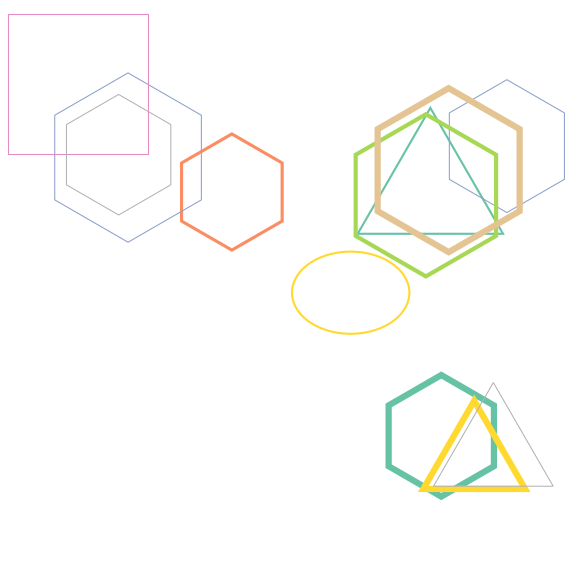[{"shape": "hexagon", "thickness": 3, "radius": 0.53, "center": [0.764, 0.244]}, {"shape": "triangle", "thickness": 1, "radius": 0.73, "center": [0.745, 0.667]}, {"shape": "hexagon", "thickness": 1.5, "radius": 0.5, "center": [0.401, 0.667]}, {"shape": "hexagon", "thickness": 0.5, "radius": 0.73, "center": [0.222, 0.726]}, {"shape": "hexagon", "thickness": 0.5, "radius": 0.58, "center": [0.878, 0.746]}, {"shape": "square", "thickness": 0.5, "radius": 0.61, "center": [0.136, 0.854]}, {"shape": "hexagon", "thickness": 2, "radius": 0.7, "center": [0.737, 0.661]}, {"shape": "oval", "thickness": 1, "radius": 0.51, "center": [0.607, 0.492]}, {"shape": "triangle", "thickness": 3, "radius": 0.51, "center": [0.821, 0.203]}, {"shape": "hexagon", "thickness": 3, "radius": 0.71, "center": [0.777, 0.704]}, {"shape": "hexagon", "thickness": 0.5, "radius": 0.52, "center": [0.205, 0.731]}, {"shape": "triangle", "thickness": 0.5, "radius": 0.6, "center": [0.854, 0.217]}]